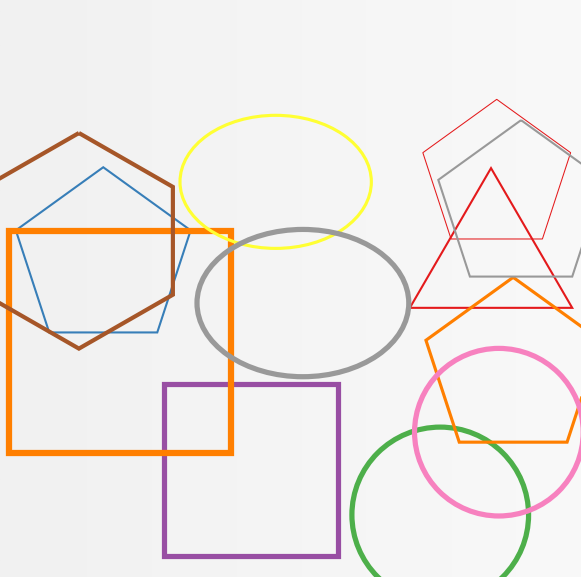[{"shape": "triangle", "thickness": 1, "radius": 0.81, "center": [0.845, 0.547]}, {"shape": "pentagon", "thickness": 0.5, "radius": 0.67, "center": [0.855, 0.693]}, {"shape": "pentagon", "thickness": 1, "radius": 0.79, "center": [0.178, 0.551]}, {"shape": "circle", "thickness": 2.5, "radius": 0.76, "center": [0.757, 0.108]}, {"shape": "square", "thickness": 2.5, "radius": 0.74, "center": [0.432, 0.186]}, {"shape": "pentagon", "thickness": 1.5, "radius": 0.79, "center": [0.883, 0.361]}, {"shape": "square", "thickness": 3, "radius": 0.96, "center": [0.206, 0.407]}, {"shape": "oval", "thickness": 1.5, "radius": 0.82, "center": [0.474, 0.684]}, {"shape": "hexagon", "thickness": 2, "radius": 0.93, "center": [0.136, 0.582]}, {"shape": "circle", "thickness": 2.5, "radius": 0.73, "center": [0.858, 0.251]}, {"shape": "pentagon", "thickness": 1, "radius": 0.75, "center": [0.896, 0.641]}, {"shape": "oval", "thickness": 2.5, "radius": 0.91, "center": [0.521, 0.474]}]